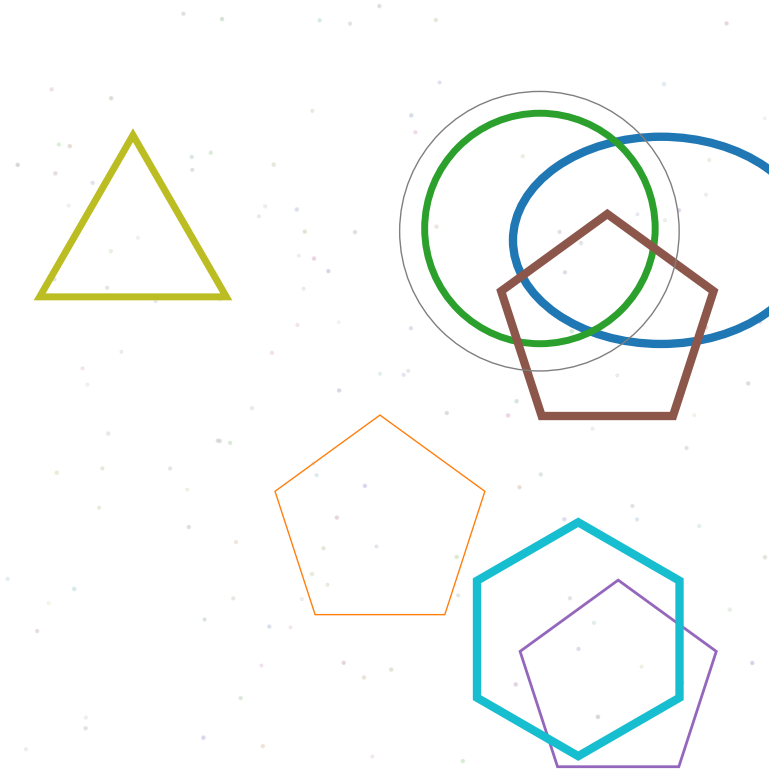[{"shape": "oval", "thickness": 3, "radius": 0.96, "center": [0.858, 0.688]}, {"shape": "pentagon", "thickness": 0.5, "radius": 0.72, "center": [0.493, 0.318]}, {"shape": "circle", "thickness": 2.5, "radius": 0.75, "center": [0.701, 0.703]}, {"shape": "pentagon", "thickness": 1, "radius": 0.67, "center": [0.803, 0.113]}, {"shape": "pentagon", "thickness": 3, "radius": 0.73, "center": [0.789, 0.577]}, {"shape": "circle", "thickness": 0.5, "radius": 0.91, "center": [0.701, 0.7]}, {"shape": "triangle", "thickness": 2.5, "radius": 0.7, "center": [0.173, 0.684]}, {"shape": "hexagon", "thickness": 3, "radius": 0.76, "center": [0.751, 0.17]}]